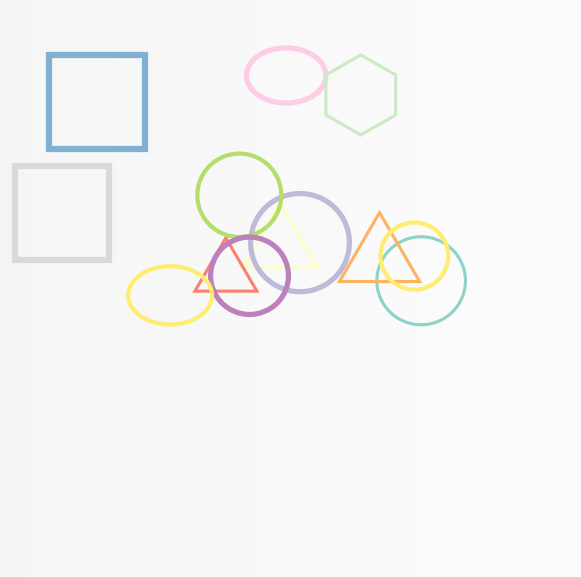[{"shape": "circle", "thickness": 1.5, "radius": 0.38, "center": [0.725, 0.513]}, {"shape": "triangle", "thickness": 1, "radius": 0.37, "center": [0.481, 0.573]}, {"shape": "circle", "thickness": 2.5, "radius": 0.42, "center": [0.516, 0.579]}, {"shape": "triangle", "thickness": 1.5, "radius": 0.31, "center": [0.389, 0.526]}, {"shape": "square", "thickness": 3, "radius": 0.41, "center": [0.167, 0.823]}, {"shape": "triangle", "thickness": 1.5, "radius": 0.4, "center": [0.653, 0.551]}, {"shape": "circle", "thickness": 2, "radius": 0.36, "center": [0.412, 0.661]}, {"shape": "oval", "thickness": 2.5, "radius": 0.34, "center": [0.492, 0.868]}, {"shape": "square", "thickness": 3, "radius": 0.41, "center": [0.107, 0.63]}, {"shape": "circle", "thickness": 2.5, "radius": 0.33, "center": [0.429, 0.522]}, {"shape": "hexagon", "thickness": 1.5, "radius": 0.35, "center": [0.621, 0.835]}, {"shape": "circle", "thickness": 2, "radius": 0.29, "center": [0.713, 0.556]}, {"shape": "oval", "thickness": 2, "radius": 0.36, "center": [0.293, 0.488]}]